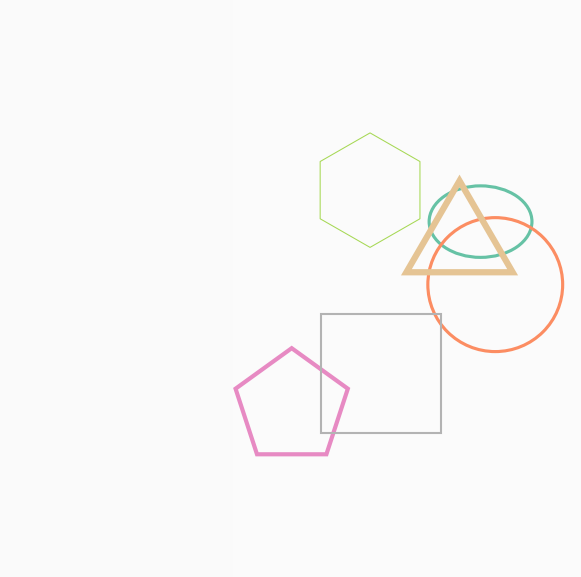[{"shape": "oval", "thickness": 1.5, "radius": 0.44, "center": [0.827, 0.615]}, {"shape": "circle", "thickness": 1.5, "radius": 0.58, "center": [0.852, 0.506]}, {"shape": "pentagon", "thickness": 2, "radius": 0.51, "center": [0.502, 0.295]}, {"shape": "hexagon", "thickness": 0.5, "radius": 0.5, "center": [0.637, 0.67]}, {"shape": "triangle", "thickness": 3, "radius": 0.53, "center": [0.791, 0.58]}, {"shape": "square", "thickness": 1, "radius": 0.51, "center": [0.656, 0.352]}]